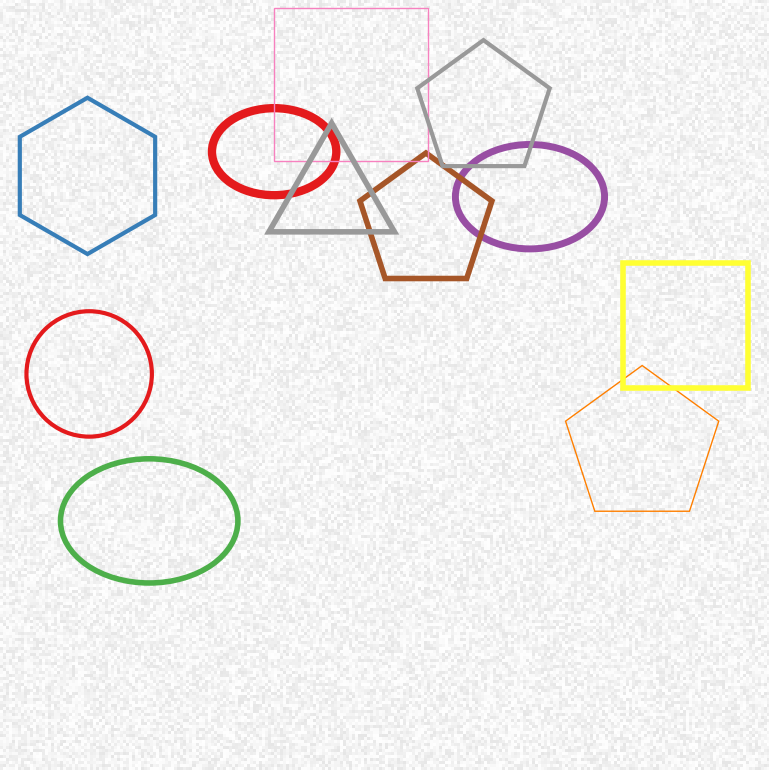[{"shape": "circle", "thickness": 1.5, "radius": 0.41, "center": [0.116, 0.514]}, {"shape": "oval", "thickness": 3, "radius": 0.4, "center": [0.356, 0.803]}, {"shape": "hexagon", "thickness": 1.5, "radius": 0.51, "center": [0.114, 0.772]}, {"shape": "oval", "thickness": 2, "radius": 0.58, "center": [0.194, 0.324]}, {"shape": "oval", "thickness": 2.5, "radius": 0.48, "center": [0.688, 0.745]}, {"shape": "pentagon", "thickness": 0.5, "radius": 0.52, "center": [0.834, 0.421]}, {"shape": "square", "thickness": 2, "radius": 0.41, "center": [0.89, 0.577]}, {"shape": "pentagon", "thickness": 2, "radius": 0.45, "center": [0.553, 0.711]}, {"shape": "square", "thickness": 0.5, "radius": 0.5, "center": [0.456, 0.89]}, {"shape": "triangle", "thickness": 2, "radius": 0.47, "center": [0.431, 0.746]}, {"shape": "pentagon", "thickness": 1.5, "radius": 0.45, "center": [0.628, 0.857]}]